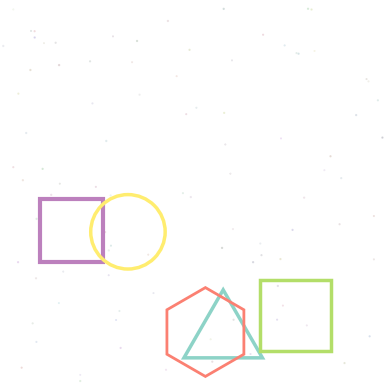[{"shape": "triangle", "thickness": 2.5, "radius": 0.59, "center": [0.58, 0.129]}, {"shape": "hexagon", "thickness": 2, "radius": 0.58, "center": [0.534, 0.138]}, {"shape": "square", "thickness": 2.5, "radius": 0.47, "center": [0.767, 0.181]}, {"shape": "square", "thickness": 3, "radius": 0.41, "center": [0.185, 0.401]}, {"shape": "circle", "thickness": 2.5, "radius": 0.48, "center": [0.332, 0.398]}]